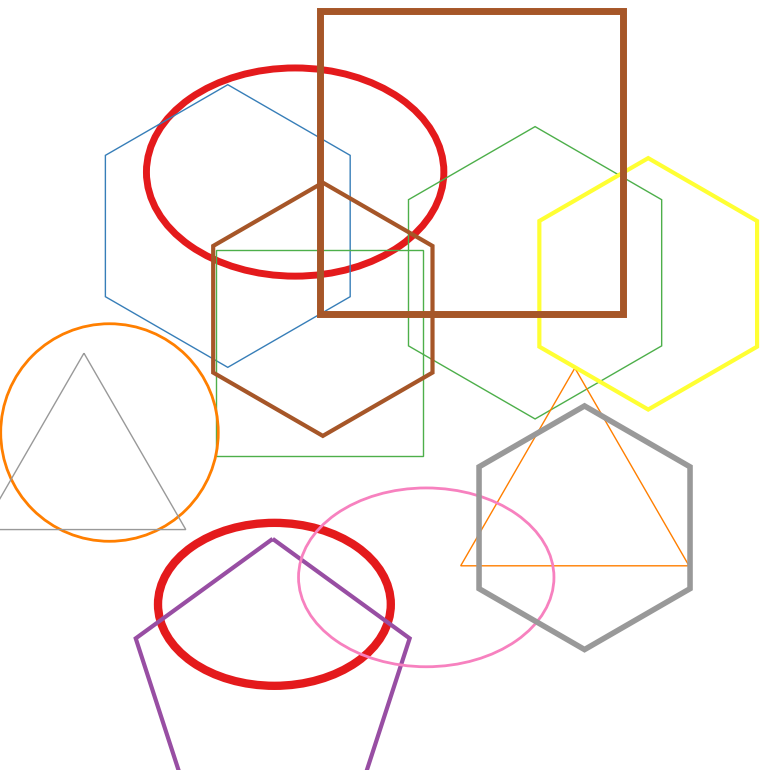[{"shape": "oval", "thickness": 2.5, "radius": 0.97, "center": [0.383, 0.777]}, {"shape": "oval", "thickness": 3, "radius": 0.76, "center": [0.356, 0.215]}, {"shape": "hexagon", "thickness": 0.5, "radius": 0.92, "center": [0.296, 0.706]}, {"shape": "square", "thickness": 0.5, "radius": 0.67, "center": [0.415, 0.542]}, {"shape": "hexagon", "thickness": 0.5, "radius": 0.95, "center": [0.695, 0.646]}, {"shape": "pentagon", "thickness": 1.5, "radius": 0.94, "center": [0.354, 0.113]}, {"shape": "circle", "thickness": 1, "radius": 0.71, "center": [0.142, 0.438]}, {"shape": "triangle", "thickness": 0.5, "radius": 0.86, "center": [0.747, 0.351]}, {"shape": "hexagon", "thickness": 1.5, "radius": 0.82, "center": [0.842, 0.631]}, {"shape": "square", "thickness": 2.5, "radius": 0.98, "center": [0.612, 0.789]}, {"shape": "hexagon", "thickness": 1.5, "radius": 0.82, "center": [0.419, 0.598]}, {"shape": "oval", "thickness": 1, "radius": 0.83, "center": [0.554, 0.25]}, {"shape": "hexagon", "thickness": 2, "radius": 0.79, "center": [0.759, 0.315]}, {"shape": "triangle", "thickness": 0.5, "radius": 0.76, "center": [0.109, 0.389]}]